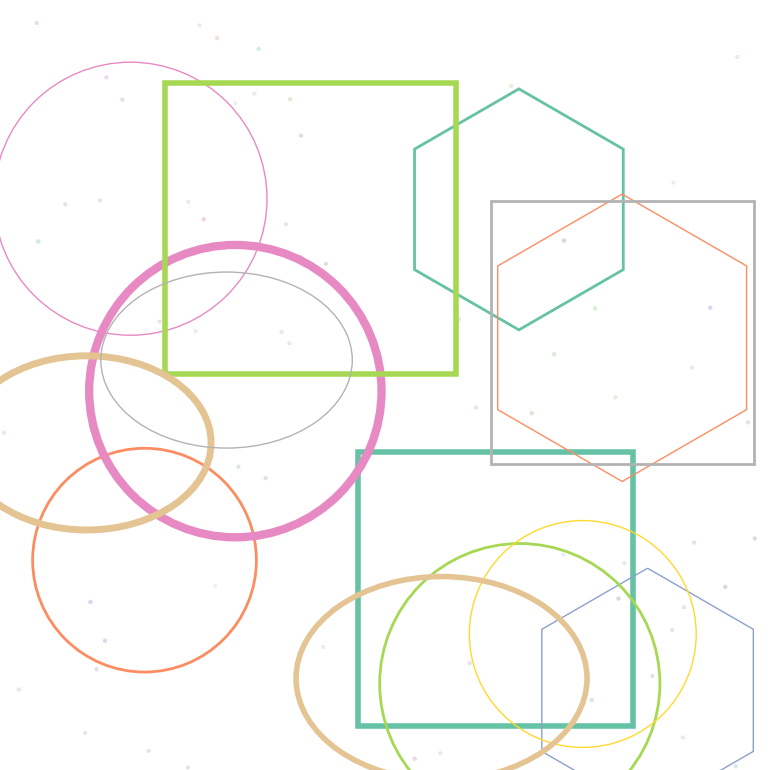[{"shape": "hexagon", "thickness": 1, "radius": 0.78, "center": [0.674, 0.728]}, {"shape": "square", "thickness": 2, "radius": 0.89, "center": [0.644, 0.235]}, {"shape": "circle", "thickness": 1, "radius": 0.73, "center": [0.188, 0.273]}, {"shape": "hexagon", "thickness": 0.5, "radius": 0.93, "center": [0.808, 0.561]}, {"shape": "hexagon", "thickness": 0.5, "radius": 0.79, "center": [0.841, 0.103]}, {"shape": "circle", "thickness": 3, "radius": 0.95, "center": [0.306, 0.492]}, {"shape": "circle", "thickness": 0.5, "radius": 0.89, "center": [0.169, 0.742]}, {"shape": "circle", "thickness": 1, "radius": 0.91, "center": [0.675, 0.112]}, {"shape": "square", "thickness": 2, "radius": 0.95, "center": [0.403, 0.703]}, {"shape": "circle", "thickness": 0.5, "radius": 0.74, "center": [0.757, 0.177]}, {"shape": "oval", "thickness": 2.5, "radius": 0.81, "center": [0.113, 0.425]}, {"shape": "oval", "thickness": 2, "radius": 0.94, "center": [0.573, 0.119]}, {"shape": "square", "thickness": 1, "radius": 0.85, "center": [0.808, 0.568]}, {"shape": "oval", "thickness": 0.5, "radius": 0.82, "center": [0.294, 0.532]}]